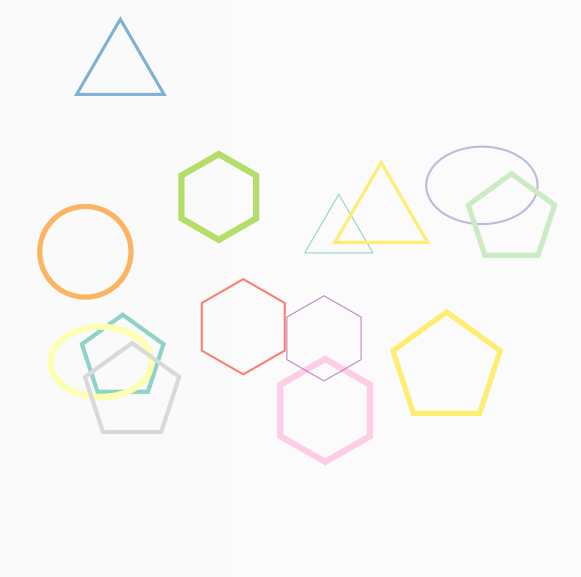[{"shape": "pentagon", "thickness": 2, "radius": 0.37, "center": [0.211, 0.38]}, {"shape": "triangle", "thickness": 0.5, "radius": 0.34, "center": [0.583, 0.595]}, {"shape": "oval", "thickness": 3, "radius": 0.43, "center": [0.174, 0.372]}, {"shape": "oval", "thickness": 1, "radius": 0.48, "center": [0.829, 0.678]}, {"shape": "hexagon", "thickness": 1, "radius": 0.41, "center": [0.419, 0.433]}, {"shape": "triangle", "thickness": 1.5, "radius": 0.43, "center": [0.207, 0.879]}, {"shape": "circle", "thickness": 2.5, "radius": 0.39, "center": [0.147, 0.563]}, {"shape": "hexagon", "thickness": 3, "radius": 0.37, "center": [0.376, 0.658]}, {"shape": "hexagon", "thickness": 3, "radius": 0.45, "center": [0.559, 0.288]}, {"shape": "pentagon", "thickness": 2, "radius": 0.43, "center": [0.227, 0.32]}, {"shape": "hexagon", "thickness": 0.5, "radius": 0.37, "center": [0.557, 0.413]}, {"shape": "pentagon", "thickness": 2.5, "radius": 0.39, "center": [0.88, 0.62]}, {"shape": "triangle", "thickness": 1.5, "radius": 0.46, "center": [0.656, 0.625]}, {"shape": "pentagon", "thickness": 2.5, "radius": 0.49, "center": [0.768, 0.362]}]